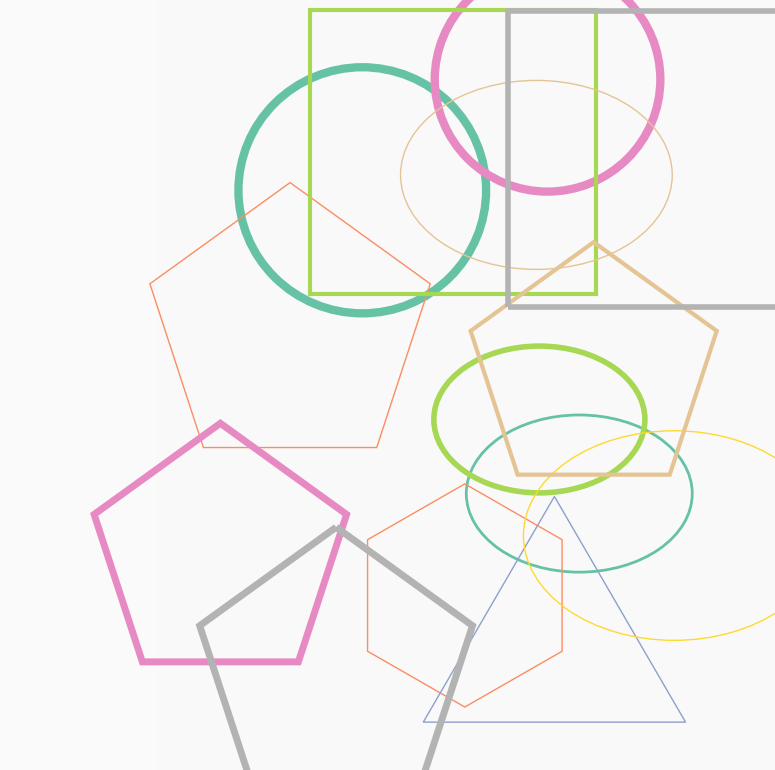[{"shape": "circle", "thickness": 3, "radius": 0.8, "center": [0.467, 0.753]}, {"shape": "oval", "thickness": 1, "radius": 0.73, "center": [0.747, 0.359]}, {"shape": "pentagon", "thickness": 0.5, "radius": 0.95, "center": [0.374, 0.573]}, {"shape": "hexagon", "thickness": 0.5, "radius": 0.72, "center": [0.6, 0.227]}, {"shape": "triangle", "thickness": 0.5, "radius": 0.98, "center": [0.715, 0.16]}, {"shape": "circle", "thickness": 3, "radius": 0.73, "center": [0.707, 0.897]}, {"shape": "pentagon", "thickness": 2.5, "radius": 0.86, "center": [0.284, 0.279]}, {"shape": "oval", "thickness": 2, "radius": 0.68, "center": [0.696, 0.455]}, {"shape": "square", "thickness": 1.5, "radius": 0.92, "center": [0.584, 0.803]}, {"shape": "oval", "thickness": 0.5, "radius": 0.97, "center": [0.87, 0.304]}, {"shape": "pentagon", "thickness": 1.5, "radius": 0.83, "center": [0.766, 0.519]}, {"shape": "oval", "thickness": 0.5, "radius": 0.88, "center": [0.692, 0.773]}, {"shape": "square", "thickness": 2, "radius": 0.96, "center": [0.848, 0.793]}, {"shape": "pentagon", "thickness": 2.5, "radius": 0.93, "center": [0.434, 0.13]}]